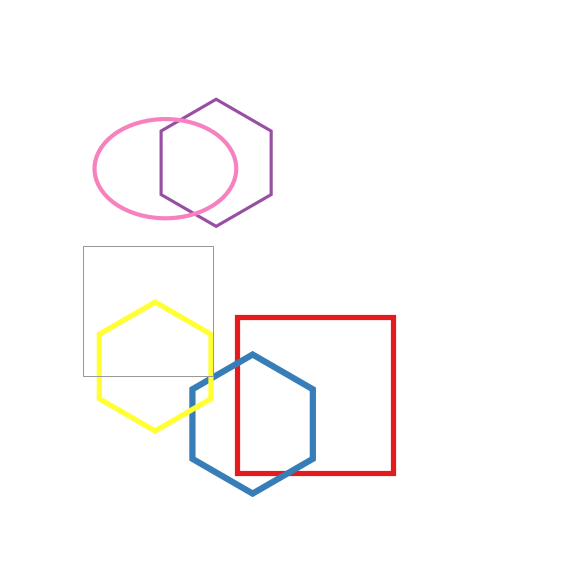[{"shape": "square", "thickness": 2.5, "radius": 0.68, "center": [0.545, 0.315]}, {"shape": "hexagon", "thickness": 3, "radius": 0.6, "center": [0.437, 0.265]}, {"shape": "hexagon", "thickness": 1.5, "radius": 0.55, "center": [0.374, 0.717]}, {"shape": "hexagon", "thickness": 2.5, "radius": 0.56, "center": [0.269, 0.364]}, {"shape": "oval", "thickness": 2, "radius": 0.61, "center": [0.286, 0.707]}, {"shape": "square", "thickness": 0.5, "radius": 0.56, "center": [0.256, 0.46]}]